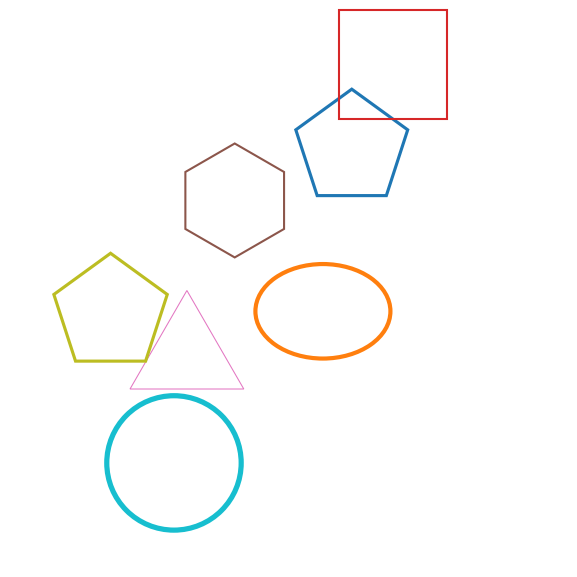[{"shape": "pentagon", "thickness": 1.5, "radius": 0.51, "center": [0.609, 0.743]}, {"shape": "oval", "thickness": 2, "radius": 0.58, "center": [0.559, 0.46]}, {"shape": "square", "thickness": 1, "radius": 0.47, "center": [0.681, 0.888]}, {"shape": "hexagon", "thickness": 1, "radius": 0.49, "center": [0.406, 0.652]}, {"shape": "triangle", "thickness": 0.5, "radius": 0.57, "center": [0.324, 0.382]}, {"shape": "pentagon", "thickness": 1.5, "radius": 0.52, "center": [0.191, 0.457]}, {"shape": "circle", "thickness": 2.5, "radius": 0.58, "center": [0.301, 0.198]}]